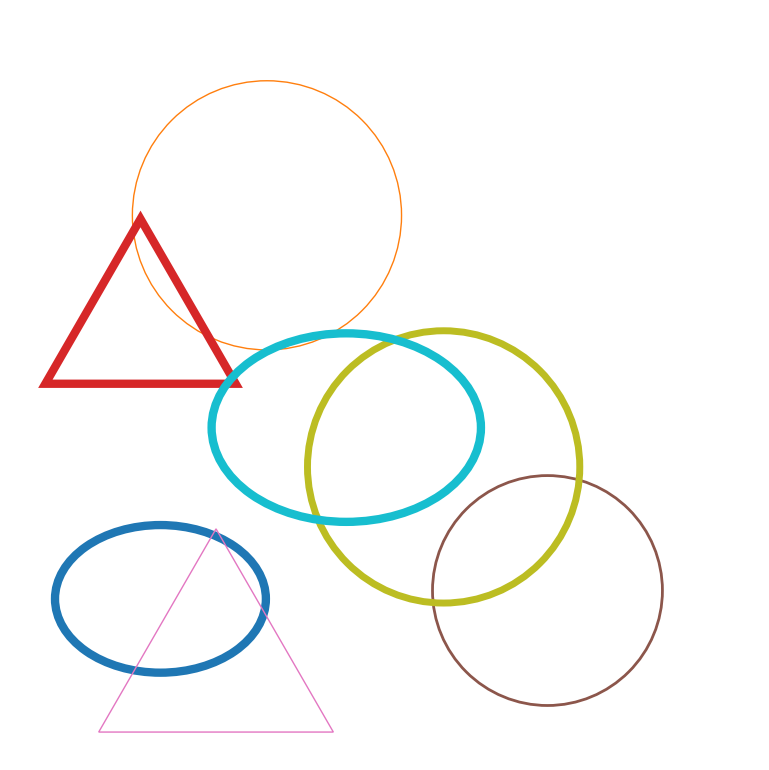[{"shape": "oval", "thickness": 3, "radius": 0.68, "center": [0.208, 0.222]}, {"shape": "circle", "thickness": 0.5, "radius": 0.87, "center": [0.347, 0.72]}, {"shape": "triangle", "thickness": 3, "radius": 0.71, "center": [0.182, 0.573]}, {"shape": "circle", "thickness": 1, "radius": 0.75, "center": [0.711, 0.233]}, {"shape": "triangle", "thickness": 0.5, "radius": 0.88, "center": [0.281, 0.137]}, {"shape": "circle", "thickness": 2.5, "radius": 0.88, "center": [0.576, 0.394]}, {"shape": "oval", "thickness": 3, "radius": 0.87, "center": [0.45, 0.445]}]